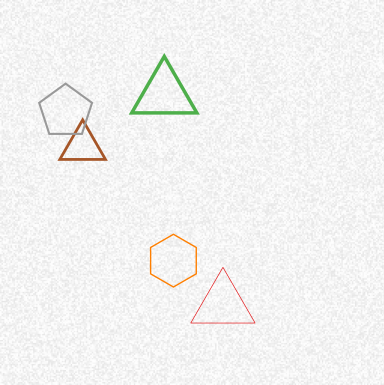[{"shape": "triangle", "thickness": 0.5, "radius": 0.48, "center": [0.579, 0.209]}, {"shape": "triangle", "thickness": 2.5, "radius": 0.49, "center": [0.427, 0.756]}, {"shape": "hexagon", "thickness": 1, "radius": 0.34, "center": [0.45, 0.323]}, {"shape": "triangle", "thickness": 2, "radius": 0.34, "center": [0.215, 0.62]}, {"shape": "pentagon", "thickness": 1.5, "radius": 0.36, "center": [0.17, 0.711]}]